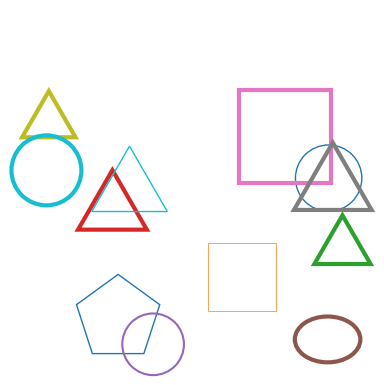[{"shape": "circle", "thickness": 1, "radius": 0.43, "center": [0.854, 0.537]}, {"shape": "pentagon", "thickness": 1, "radius": 0.57, "center": [0.307, 0.174]}, {"shape": "square", "thickness": 0.5, "radius": 0.44, "center": [0.629, 0.281]}, {"shape": "triangle", "thickness": 3, "radius": 0.42, "center": [0.89, 0.356]}, {"shape": "triangle", "thickness": 3, "radius": 0.52, "center": [0.292, 0.455]}, {"shape": "circle", "thickness": 1.5, "radius": 0.4, "center": [0.398, 0.106]}, {"shape": "oval", "thickness": 3, "radius": 0.43, "center": [0.851, 0.118]}, {"shape": "square", "thickness": 3, "radius": 0.6, "center": [0.74, 0.645]}, {"shape": "triangle", "thickness": 3, "radius": 0.58, "center": [0.864, 0.513]}, {"shape": "triangle", "thickness": 3, "radius": 0.4, "center": [0.127, 0.683]}, {"shape": "circle", "thickness": 3, "radius": 0.45, "center": [0.121, 0.557]}, {"shape": "triangle", "thickness": 1, "radius": 0.57, "center": [0.336, 0.507]}]